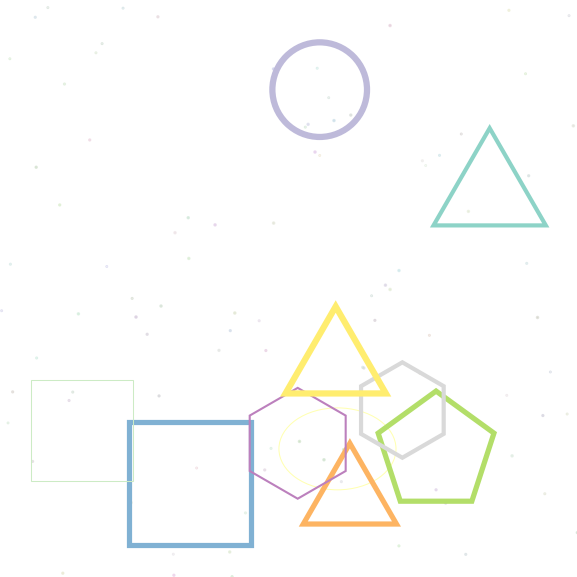[{"shape": "triangle", "thickness": 2, "radius": 0.56, "center": [0.848, 0.665]}, {"shape": "oval", "thickness": 0.5, "radius": 0.51, "center": [0.584, 0.222]}, {"shape": "circle", "thickness": 3, "radius": 0.41, "center": [0.554, 0.844]}, {"shape": "square", "thickness": 2.5, "radius": 0.53, "center": [0.329, 0.162]}, {"shape": "triangle", "thickness": 2.5, "radius": 0.47, "center": [0.606, 0.138]}, {"shape": "pentagon", "thickness": 2.5, "radius": 0.53, "center": [0.755, 0.217]}, {"shape": "hexagon", "thickness": 2, "radius": 0.41, "center": [0.697, 0.289]}, {"shape": "hexagon", "thickness": 1, "radius": 0.48, "center": [0.515, 0.232]}, {"shape": "square", "thickness": 0.5, "radius": 0.44, "center": [0.143, 0.254]}, {"shape": "triangle", "thickness": 3, "radius": 0.5, "center": [0.581, 0.368]}]